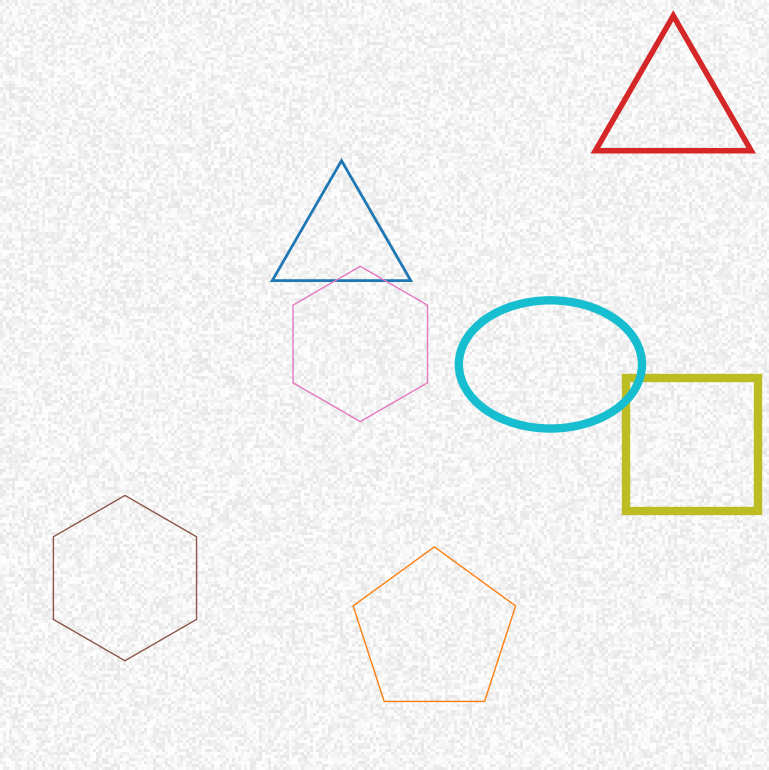[{"shape": "triangle", "thickness": 1, "radius": 0.52, "center": [0.444, 0.688]}, {"shape": "pentagon", "thickness": 0.5, "radius": 0.55, "center": [0.564, 0.179]}, {"shape": "triangle", "thickness": 2, "radius": 0.58, "center": [0.874, 0.863]}, {"shape": "hexagon", "thickness": 0.5, "radius": 0.54, "center": [0.162, 0.249]}, {"shape": "hexagon", "thickness": 0.5, "radius": 0.5, "center": [0.468, 0.553]}, {"shape": "square", "thickness": 3, "radius": 0.43, "center": [0.899, 0.423]}, {"shape": "oval", "thickness": 3, "radius": 0.59, "center": [0.715, 0.527]}]